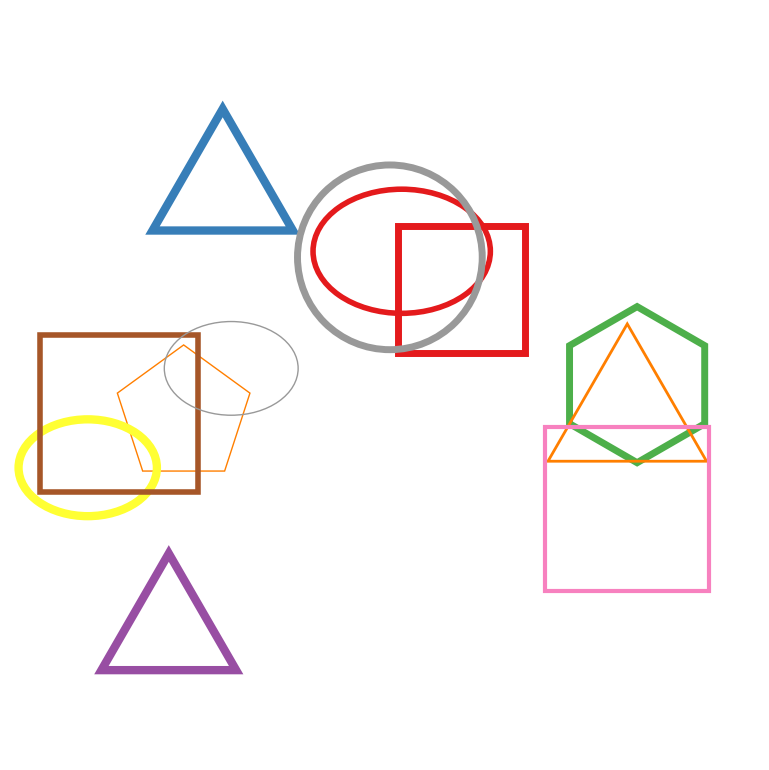[{"shape": "square", "thickness": 2.5, "radius": 0.41, "center": [0.599, 0.624]}, {"shape": "oval", "thickness": 2, "radius": 0.58, "center": [0.522, 0.674]}, {"shape": "triangle", "thickness": 3, "radius": 0.53, "center": [0.289, 0.753]}, {"shape": "hexagon", "thickness": 2.5, "radius": 0.51, "center": [0.827, 0.5]}, {"shape": "triangle", "thickness": 3, "radius": 0.51, "center": [0.219, 0.18]}, {"shape": "pentagon", "thickness": 0.5, "radius": 0.45, "center": [0.239, 0.461]}, {"shape": "triangle", "thickness": 1, "radius": 0.59, "center": [0.815, 0.46]}, {"shape": "oval", "thickness": 3, "radius": 0.45, "center": [0.114, 0.393]}, {"shape": "square", "thickness": 2, "radius": 0.51, "center": [0.154, 0.463]}, {"shape": "square", "thickness": 1.5, "radius": 0.53, "center": [0.814, 0.34]}, {"shape": "circle", "thickness": 2.5, "radius": 0.6, "center": [0.506, 0.666]}, {"shape": "oval", "thickness": 0.5, "radius": 0.43, "center": [0.3, 0.522]}]